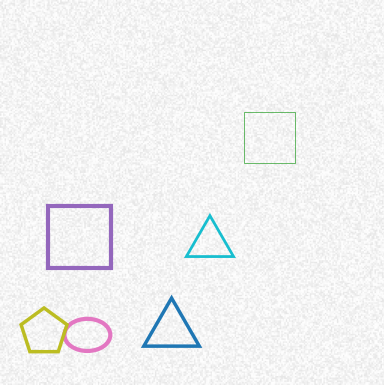[{"shape": "triangle", "thickness": 2.5, "radius": 0.42, "center": [0.446, 0.143]}, {"shape": "square", "thickness": 0.5, "radius": 0.33, "center": [0.701, 0.642]}, {"shape": "square", "thickness": 3, "radius": 0.41, "center": [0.206, 0.384]}, {"shape": "oval", "thickness": 3, "radius": 0.3, "center": [0.227, 0.13]}, {"shape": "pentagon", "thickness": 2.5, "radius": 0.31, "center": [0.114, 0.137]}, {"shape": "triangle", "thickness": 2, "radius": 0.35, "center": [0.545, 0.369]}]